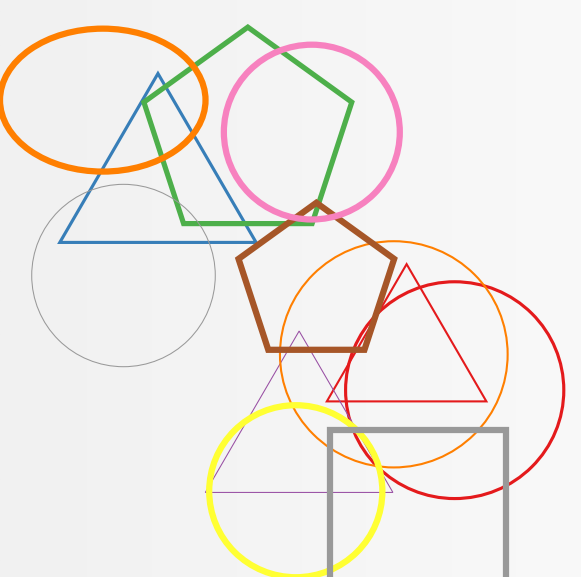[{"shape": "circle", "thickness": 1.5, "radius": 0.94, "center": [0.782, 0.324]}, {"shape": "triangle", "thickness": 1, "radius": 0.79, "center": [0.7, 0.383]}, {"shape": "triangle", "thickness": 1.5, "radius": 0.97, "center": [0.272, 0.677]}, {"shape": "pentagon", "thickness": 2.5, "radius": 0.94, "center": [0.426, 0.764]}, {"shape": "triangle", "thickness": 0.5, "radius": 0.93, "center": [0.515, 0.24]}, {"shape": "oval", "thickness": 3, "radius": 0.88, "center": [0.177, 0.826]}, {"shape": "circle", "thickness": 1, "radius": 0.98, "center": [0.678, 0.386]}, {"shape": "circle", "thickness": 3, "radius": 0.74, "center": [0.509, 0.149]}, {"shape": "pentagon", "thickness": 3, "radius": 0.7, "center": [0.544, 0.507]}, {"shape": "circle", "thickness": 3, "radius": 0.76, "center": [0.536, 0.77]}, {"shape": "square", "thickness": 3, "radius": 0.75, "center": [0.719, 0.104]}, {"shape": "circle", "thickness": 0.5, "radius": 0.79, "center": [0.212, 0.522]}]